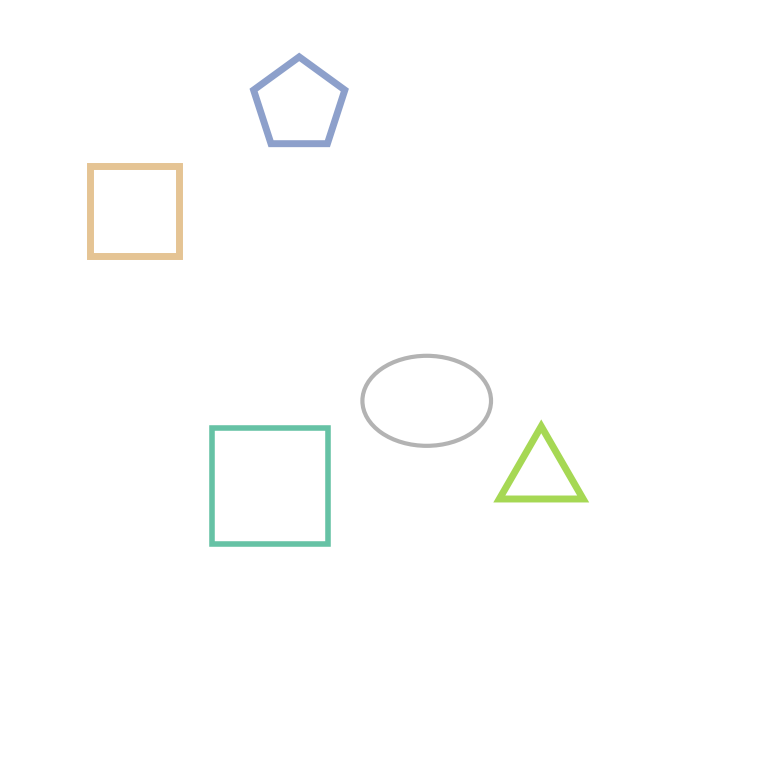[{"shape": "square", "thickness": 2, "radius": 0.38, "center": [0.35, 0.369]}, {"shape": "pentagon", "thickness": 2.5, "radius": 0.31, "center": [0.389, 0.864]}, {"shape": "triangle", "thickness": 2.5, "radius": 0.31, "center": [0.703, 0.383]}, {"shape": "square", "thickness": 2.5, "radius": 0.29, "center": [0.175, 0.726]}, {"shape": "oval", "thickness": 1.5, "radius": 0.42, "center": [0.554, 0.479]}]